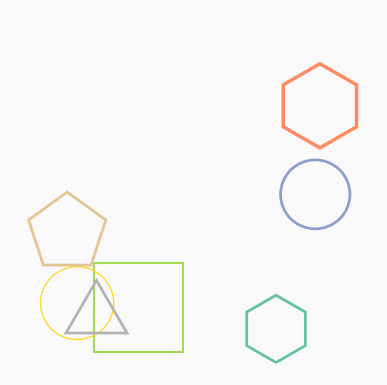[{"shape": "hexagon", "thickness": 2, "radius": 0.44, "center": [0.712, 0.146]}, {"shape": "hexagon", "thickness": 2.5, "radius": 0.55, "center": [0.826, 0.725]}, {"shape": "circle", "thickness": 2, "radius": 0.45, "center": [0.814, 0.495]}, {"shape": "square", "thickness": 1.5, "radius": 0.58, "center": [0.358, 0.201]}, {"shape": "circle", "thickness": 1, "radius": 0.47, "center": [0.199, 0.213]}, {"shape": "pentagon", "thickness": 2, "radius": 0.52, "center": [0.173, 0.396]}, {"shape": "triangle", "thickness": 2, "radius": 0.46, "center": [0.249, 0.181]}]